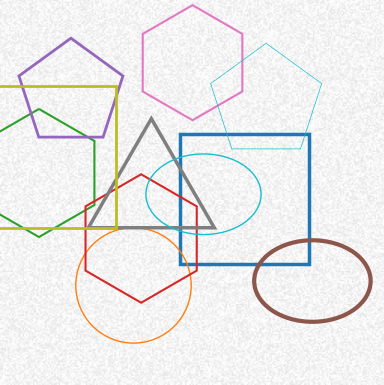[{"shape": "square", "thickness": 2.5, "radius": 0.84, "center": [0.635, 0.484]}, {"shape": "circle", "thickness": 1, "radius": 0.75, "center": [0.347, 0.259]}, {"shape": "hexagon", "thickness": 1.5, "radius": 0.83, "center": [0.101, 0.551]}, {"shape": "hexagon", "thickness": 1.5, "radius": 0.83, "center": [0.367, 0.381]}, {"shape": "pentagon", "thickness": 2, "radius": 0.71, "center": [0.184, 0.759]}, {"shape": "oval", "thickness": 3, "radius": 0.76, "center": [0.811, 0.27]}, {"shape": "hexagon", "thickness": 1.5, "radius": 0.75, "center": [0.5, 0.837]}, {"shape": "triangle", "thickness": 2.5, "radius": 0.94, "center": [0.393, 0.503]}, {"shape": "square", "thickness": 2, "radius": 0.92, "center": [0.117, 0.593]}, {"shape": "pentagon", "thickness": 0.5, "radius": 0.76, "center": [0.691, 0.736]}, {"shape": "oval", "thickness": 1, "radius": 0.75, "center": [0.529, 0.495]}]